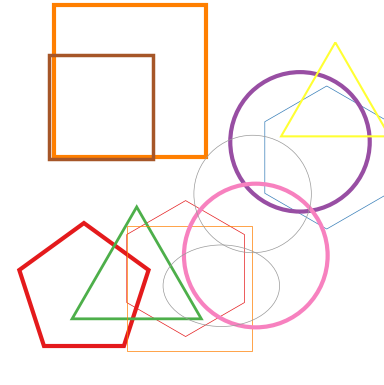[{"shape": "hexagon", "thickness": 0.5, "radius": 0.88, "center": [0.482, 0.302]}, {"shape": "pentagon", "thickness": 3, "radius": 0.88, "center": [0.218, 0.244]}, {"shape": "hexagon", "thickness": 0.5, "radius": 0.93, "center": [0.849, 0.591]}, {"shape": "triangle", "thickness": 2, "radius": 0.97, "center": [0.355, 0.269]}, {"shape": "circle", "thickness": 3, "radius": 0.91, "center": [0.779, 0.632]}, {"shape": "square", "thickness": 0.5, "radius": 0.81, "center": [0.492, 0.25]}, {"shape": "square", "thickness": 3, "radius": 0.99, "center": [0.338, 0.789]}, {"shape": "triangle", "thickness": 1.5, "radius": 0.81, "center": [0.871, 0.727]}, {"shape": "square", "thickness": 2.5, "radius": 0.68, "center": [0.262, 0.722]}, {"shape": "circle", "thickness": 3, "radius": 0.93, "center": [0.664, 0.336]}, {"shape": "oval", "thickness": 0.5, "radius": 0.76, "center": [0.575, 0.258]}, {"shape": "circle", "thickness": 0.5, "radius": 0.76, "center": [0.656, 0.496]}]